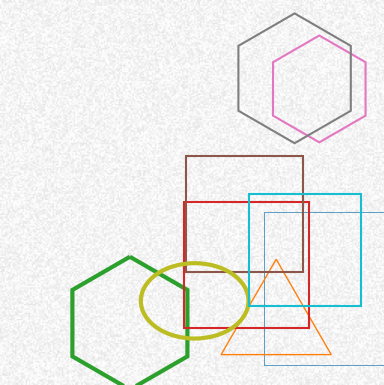[{"shape": "square", "thickness": 0.5, "radius": 0.99, "center": [0.884, 0.251]}, {"shape": "triangle", "thickness": 1, "radius": 0.83, "center": [0.717, 0.161]}, {"shape": "hexagon", "thickness": 3, "radius": 0.86, "center": [0.337, 0.161]}, {"shape": "square", "thickness": 1.5, "radius": 0.82, "center": [0.64, 0.311]}, {"shape": "square", "thickness": 1.5, "radius": 0.76, "center": [0.635, 0.444]}, {"shape": "hexagon", "thickness": 1.5, "radius": 0.69, "center": [0.829, 0.769]}, {"shape": "hexagon", "thickness": 1.5, "radius": 0.84, "center": [0.765, 0.797]}, {"shape": "oval", "thickness": 3, "radius": 0.7, "center": [0.506, 0.219]}, {"shape": "square", "thickness": 1.5, "radius": 0.73, "center": [0.791, 0.35]}]